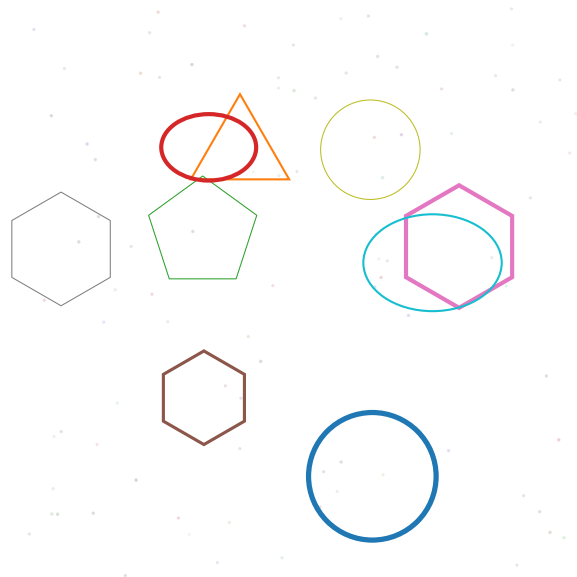[{"shape": "circle", "thickness": 2.5, "radius": 0.55, "center": [0.645, 0.174]}, {"shape": "triangle", "thickness": 1, "radius": 0.49, "center": [0.416, 0.738]}, {"shape": "pentagon", "thickness": 0.5, "radius": 0.49, "center": [0.351, 0.596]}, {"shape": "oval", "thickness": 2, "radius": 0.41, "center": [0.361, 0.744]}, {"shape": "hexagon", "thickness": 1.5, "radius": 0.41, "center": [0.353, 0.31]}, {"shape": "hexagon", "thickness": 2, "radius": 0.53, "center": [0.795, 0.572]}, {"shape": "hexagon", "thickness": 0.5, "radius": 0.49, "center": [0.106, 0.568]}, {"shape": "circle", "thickness": 0.5, "radius": 0.43, "center": [0.641, 0.74]}, {"shape": "oval", "thickness": 1, "radius": 0.6, "center": [0.749, 0.544]}]